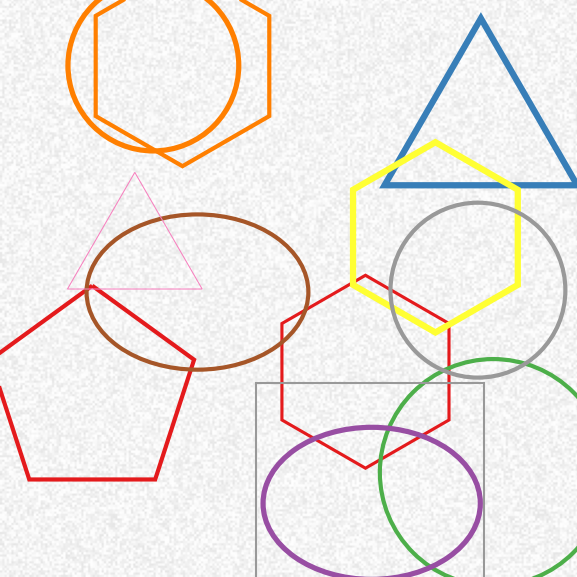[{"shape": "pentagon", "thickness": 2, "radius": 0.93, "center": [0.16, 0.319]}, {"shape": "hexagon", "thickness": 1.5, "radius": 0.84, "center": [0.633, 0.355]}, {"shape": "triangle", "thickness": 3, "radius": 0.96, "center": [0.833, 0.775]}, {"shape": "circle", "thickness": 2, "radius": 0.98, "center": [0.854, 0.181]}, {"shape": "oval", "thickness": 2.5, "radius": 0.94, "center": [0.644, 0.128]}, {"shape": "hexagon", "thickness": 2, "radius": 0.87, "center": [0.316, 0.885]}, {"shape": "circle", "thickness": 2.5, "radius": 0.74, "center": [0.266, 0.886]}, {"shape": "hexagon", "thickness": 3, "radius": 0.82, "center": [0.754, 0.588]}, {"shape": "oval", "thickness": 2, "radius": 0.96, "center": [0.342, 0.493]}, {"shape": "triangle", "thickness": 0.5, "radius": 0.67, "center": [0.233, 0.566]}, {"shape": "circle", "thickness": 2, "radius": 0.76, "center": [0.828, 0.497]}, {"shape": "square", "thickness": 1, "radius": 0.98, "center": [0.641, 0.14]}]